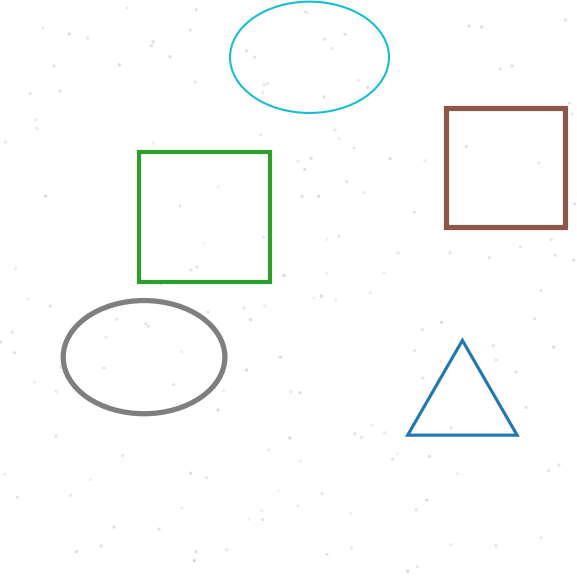[{"shape": "triangle", "thickness": 1.5, "radius": 0.55, "center": [0.801, 0.3]}, {"shape": "square", "thickness": 2, "radius": 0.57, "center": [0.354, 0.624]}, {"shape": "square", "thickness": 2.5, "radius": 0.52, "center": [0.875, 0.709]}, {"shape": "oval", "thickness": 2.5, "radius": 0.7, "center": [0.249, 0.381]}, {"shape": "oval", "thickness": 1, "radius": 0.69, "center": [0.536, 0.9]}]